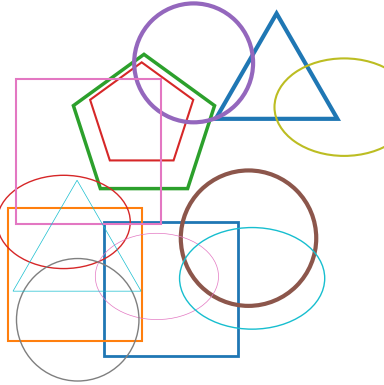[{"shape": "square", "thickness": 2, "radius": 0.87, "center": [0.444, 0.25]}, {"shape": "triangle", "thickness": 3, "radius": 0.91, "center": [0.718, 0.783]}, {"shape": "square", "thickness": 1.5, "radius": 0.87, "center": [0.196, 0.287]}, {"shape": "pentagon", "thickness": 2.5, "radius": 0.96, "center": [0.374, 0.666]}, {"shape": "oval", "thickness": 1, "radius": 0.87, "center": [0.165, 0.424]}, {"shape": "pentagon", "thickness": 1.5, "radius": 0.7, "center": [0.368, 0.697]}, {"shape": "circle", "thickness": 3, "radius": 0.77, "center": [0.503, 0.837]}, {"shape": "circle", "thickness": 3, "radius": 0.88, "center": [0.645, 0.381]}, {"shape": "square", "thickness": 1.5, "radius": 0.94, "center": [0.229, 0.607]}, {"shape": "oval", "thickness": 0.5, "radius": 0.8, "center": [0.408, 0.282]}, {"shape": "circle", "thickness": 1, "radius": 0.8, "center": [0.202, 0.169]}, {"shape": "oval", "thickness": 1.5, "radius": 0.9, "center": [0.894, 0.722]}, {"shape": "triangle", "thickness": 0.5, "radius": 0.96, "center": [0.2, 0.34]}, {"shape": "oval", "thickness": 1, "radius": 0.94, "center": [0.655, 0.277]}]